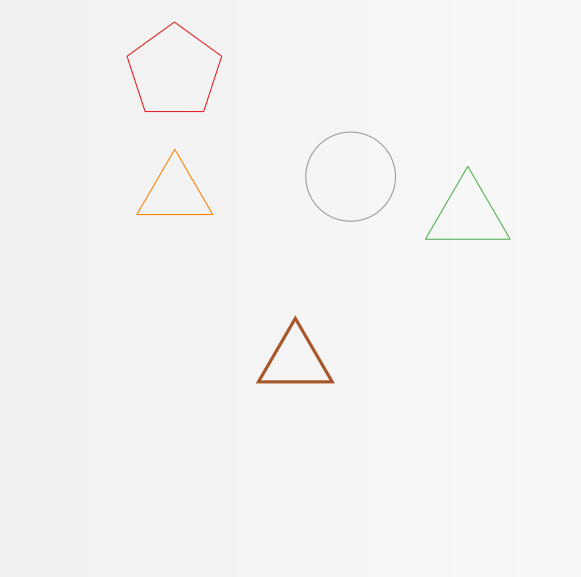[{"shape": "pentagon", "thickness": 0.5, "radius": 0.43, "center": [0.3, 0.875]}, {"shape": "triangle", "thickness": 0.5, "radius": 0.42, "center": [0.805, 0.627]}, {"shape": "triangle", "thickness": 0.5, "radius": 0.38, "center": [0.301, 0.665]}, {"shape": "triangle", "thickness": 1.5, "radius": 0.37, "center": [0.508, 0.375]}, {"shape": "circle", "thickness": 0.5, "radius": 0.39, "center": [0.603, 0.693]}]